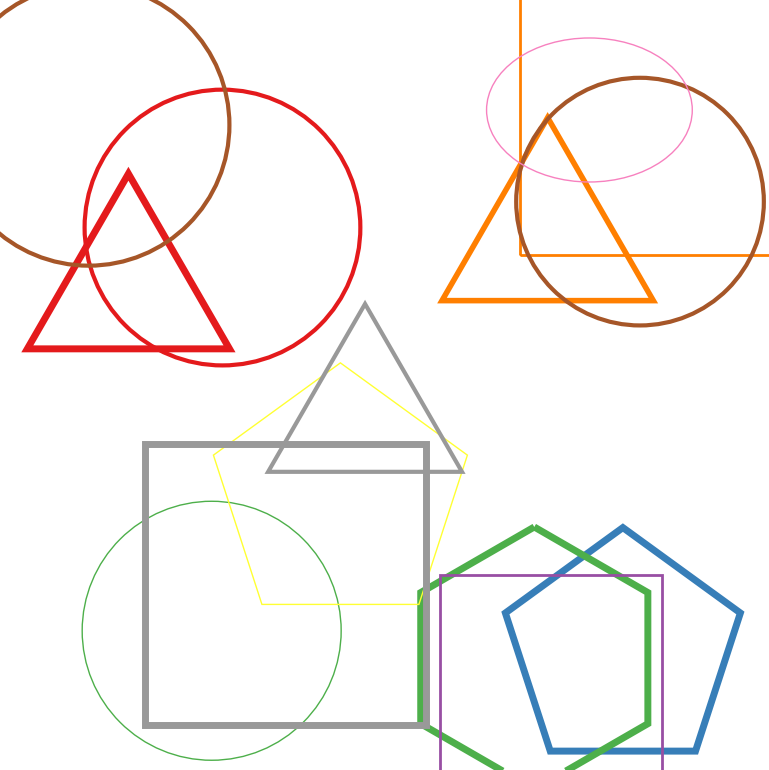[{"shape": "triangle", "thickness": 2.5, "radius": 0.76, "center": [0.167, 0.623]}, {"shape": "circle", "thickness": 1.5, "radius": 0.9, "center": [0.289, 0.705]}, {"shape": "pentagon", "thickness": 2.5, "radius": 0.8, "center": [0.809, 0.154]}, {"shape": "hexagon", "thickness": 2.5, "radius": 0.85, "center": [0.694, 0.145]}, {"shape": "circle", "thickness": 0.5, "radius": 0.84, "center": [0.275, 0.181]}, {"shape": "square", "thickness": 1, "radius": 0.72, "center": [0.716, 0.109]}, {"shape": "square", "thickness": 1, "radius": 0.93, "center": [0.861, 0.854]}, {"shape": "triangle", "thickness": 2, "radius": 0.79, "center": [0.711, 0.689]}, {"shape": "pentagon", "thickness": 0.5, "radius": 0.87, "center": [0.442, 0.355]}, {"shape": "circle", "thickness": 1.5, "radius": 0.8, "center": [0.831, 0.738]}, {"shape": "circle", "thickness": 1.5, "radius": 0.91, "center": [0.115, 0.838]}, {"shape": "oval", "thickness": 0.5, "radius": 0.67, "center": [0.765, 0.857]}, {"shape": "triangle", "thickness": 1.5, "radius": 0.73, "center": [0.474, 0.46]}, {"shape": "square", "thickness": 2.5, "radius": 0.91, "center": [0.371, 0.241]}]